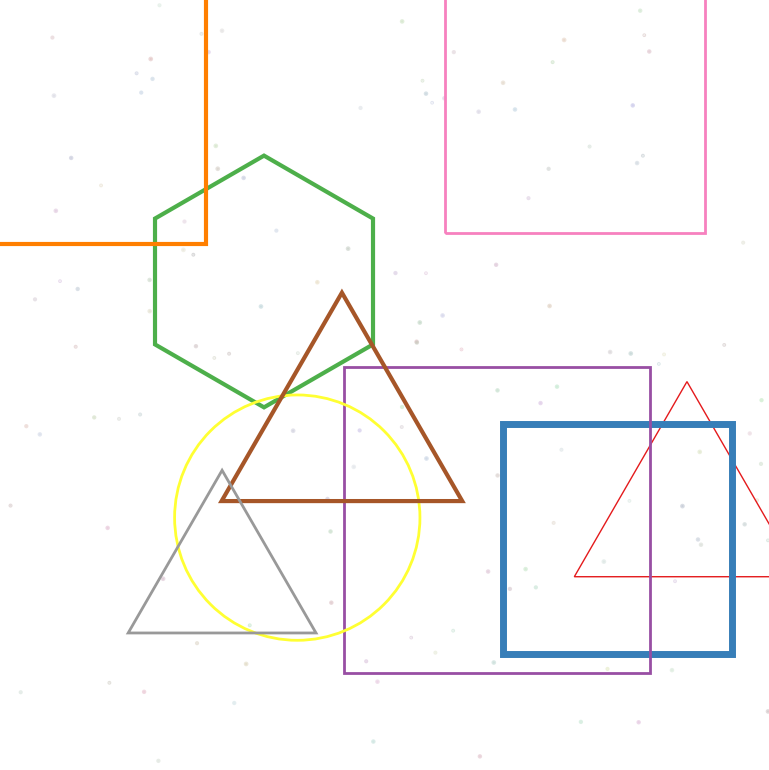[{"shape": "triangle", "thickness": 0.5, "radius": 0.84, "center": [0.892, 0.335]}, {"shape": "square", "thickness": 2.5, "radius": 0.75, "center": [0.802, 0.3]}, {"shape": "hexagon", "thickness": 1.5, "radius": 0.82, "center": [0.343, 0.634]}, {"shape": "square", "thickness": 1, "radius": 0.99, "center": [0.646, 0.325]}, {"shape": "square", "thickness": 1.5, "radius": 0.8, "center": [0.107, 0.843]}, {"shape": "circle", "thickness": 1, "radius": 0.8, "center": [0.386, 0.328]}, {"shape": "triangle", "thickness": 1.5, "radius": 0.9, "center": [0.444, 0.439]}, {"shape": "square", "thickness": 1, "radius": 0.84, "center": [0.747, 0.866]}, {"shape": "triangle", "thickness": 1, "radius": 0.7, "center": [0.288, 0.248]}]